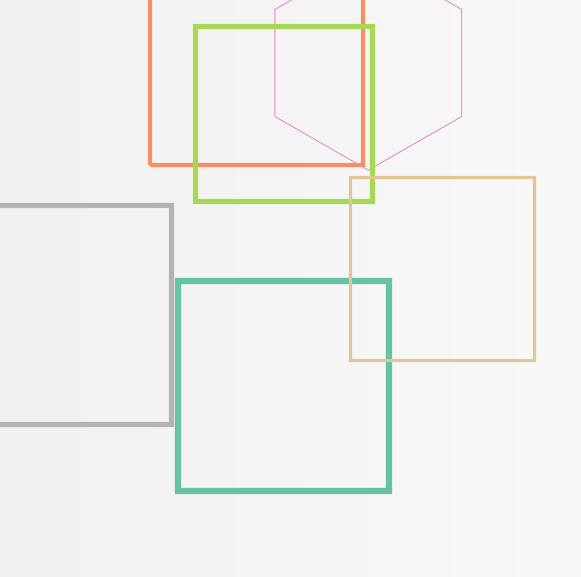[{"shape": "square", "thickness": 3, "radius": 0.91, "center": [0.488, 0.331]}, {"shape": "square", "thickness": 2, "radius": 0.92, "center": [0.442, 0.897]}, {"shape": "hexagon", "thickness": 0.5, "radius": 0.93, "center": [0.634, 0.89]}, {"shape": "square", "thickness": 2.5, "radius": 0.76, "center": [0.487, 0.802]}, {"shape": "square", "thickness": 1.5, "radius": 0.79, "center": [0.76, 0.534]}, {"shape": "square", "thickness": 2.5, "radius": 0.95, "center": [0.104, 0.455]}]